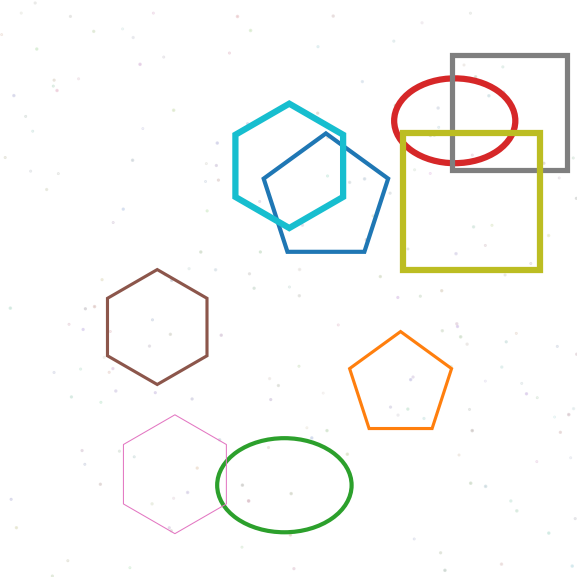[{"shape": "pentagon", "thickness": 2, "radius": 0.57, "center": [0.564, 0.655]}, {"shape": "pentagon", "thickness": 1.5, "radius": 0.46, "center": [0.694, 0.332]}, {"shape": "oval", "thickness": 2, "radius": 0.58, "center": [0.492, 0.159]}, {"shape": "oval", "thickness": 3, "radius": 0.52, "center": [0.787, 0.79]}, {"shape": "hexagon", "thickness": 1.5, "radius": 0.5, "center": [0.272, 0.433]}, {"shape": "hexagon", "thickness": 0.5, "radius": 0.51, "center": [0.303, 0.178]}, {"shape": "square", "thickness": 2.5, "radius": 0.5, "center": [0.883, 0.805]}, {"shape": "square", "thickness": 3, "radius": 0.59, "center": [0.817, 0.65]}, {"shape": "hexagon", "thickness": 3, "radius": 0.54, "center": [0.501, 0.712]}]